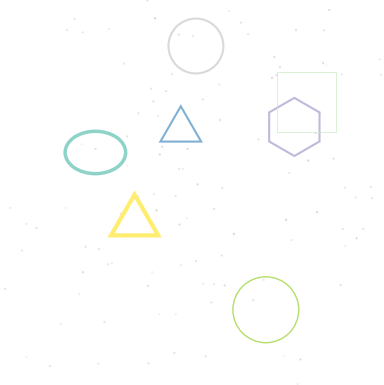[{"shape": "oval", "thickness": 2.5, "radius": 0.39, "center": [0.248, 0.604]}, {"shape": "hexagon", "thickness": 1.5, "radius": 0.38, "center": [0.765, 0.67]}, {"shape": "triangle", "thickness": 1.5, "radius": 0.31, "center": [0.47, 0.663]}, {"shape": "circle", "thickness": 1, "radius": 0.43, "center": [0.69, 0.195]}, {"shape": "circle", "thickness": 1.5, "radius": 0.36, "center": [0.509, 0.88]}, {"shape": "square", "thickness": 0.5, "radius": 0.39, "center": [0.796, 0.735]}, {"shape": "triangle", "thickness": 3, "radius": 0.35, "center": [0.35, 0.424]}]